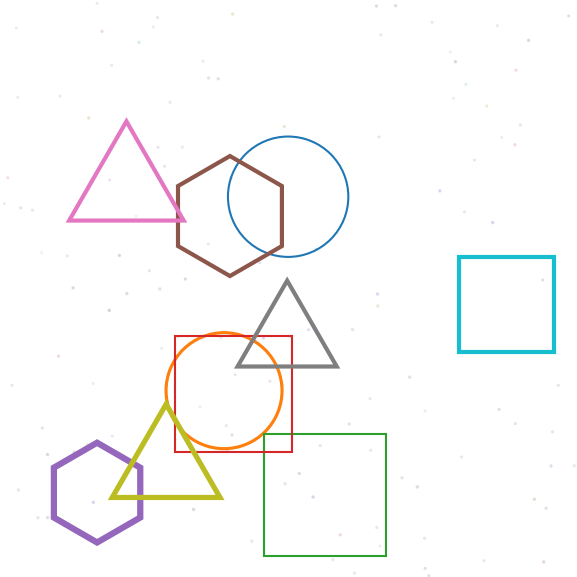[{"shape": "circle", "thickness": 1, "radius": 0.52, "center": [0.499, 0.658]}, {"shape": "circle", "thickness": 1.5, "radius": 0.5, "center": [0.388, 0.323]}, {"shape": "square", "thickness": 1, "radius": 0.53, "center": [0.563, 0.141]}, {"shape": "square", "thickness": 1, "radius": 0.51, "center": [0.404, 0.317]}, {"shape": "hexagon", "thickness": 3, "radius": 0.43, "center": [0.168, 0.146]}, {"shape": "hexagon", "thickness": 2, "radius": 0.52, "center": [0.398, 0.625]}, {"shape": "triangle", "thickness": 2, "radius": 0.57, "center": [0.219, 0.674]}, {"shape": "triangle", "thickness": 2, "radius": 0.5, "center": [0.497, 0.414]}, {"shape": "triangle", "thickness": 2.5, "radius": 0.54, "center": [0.288, 0.192]}, {"shape": "square", "thickness": 2, "radius": 0.41, "center": [0.877, 0.472]}]